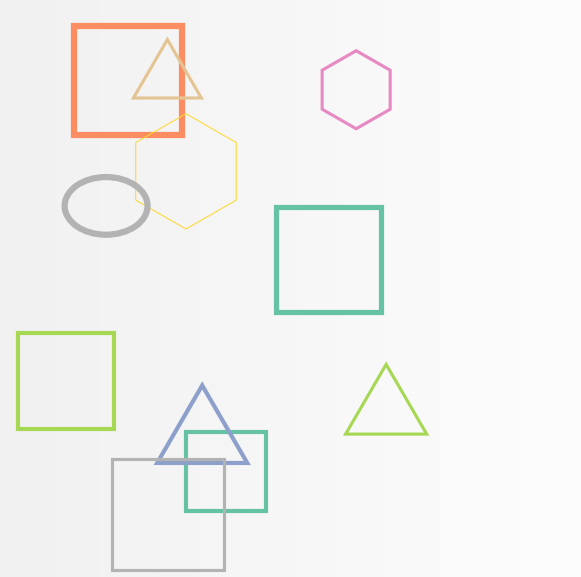[{"shape": "square", "thickness": 2.5, "radius": 0.45, "center": [0.565, 0.55]}, {"shape": "square", "thickness": 2, "radius": 0.34, "center": [0.389, 0.183]}, {"shape": "square", "thickness": 3, "radius": 0.47, "center": [0.22, 0.86]}, {"shape": "triangle", "thickness": 2, "radius": 0.45, "center": [0.348, 0.242]}, {"shape": "hexagon", "thickness": 1.5, "radius": 0.34, "center": [0.613, 0.844]}, {"shape": "square", "thickness": 2, "radius": 0.41, "center": [0.114, 0.34]}, {"shape": "triangle", "thickness": 1.5, "radius": 0.4, "center": [0.664, 0.288]}, {"shape": "hexagon", "thickness": 0.5, "radius": 0.5, "center": [0.32, 0.702]}, {"shape": "triangle", "thickness": 1.5, "radius": 0.34, "center": [0.288, 0.863]}, {"shape": "square", "thickness": 1.5, "radius": 0.48, "center": [0.289, 0.108]}, {"shape": "oval", "thickness": 3, "radius": 0.36, "center": [0.183, 0.643]}]